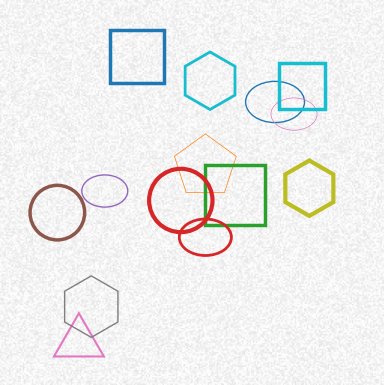[{"shape": "square", "thickness": 2.5, "radius": 0.35, "center": [0.356, 0.853]}, {"shape": "oval", "thickness": 1, "radius": 0.38, "center": [0.714, 0.735]}, {"shape": "pentagon", "thickness": 0.5, "radius": 0.42, "center": [0.533, 0.568]}, {"shape": "square", "thickness": 2.5, "radius": 0.39, "center": [0.61, 0.493]}, {"shape": "circle", "thickness": 3, "radius": 0.41, "center": [0.47, 0.479]}, {"shape": "oval", "thickness": 2, "radius": 0.34, "center": [0.533, 0.384]}, {"shape": "oval", "thickness": 1, "radius": 0.3, "center": [0.272, 0.504]}, {"shape": "circle", "thickness": 2.5, "radius": 0.35, "center": [0.149, 0.448]}, {"shape": "oval", "thickness": 0.5, "radius": 0.3, "center": [0.764, 0.704]}, {"shape": "triangle", "thickness": 1.5, "radius": 0.37, "center": [0.205, 0.112]}, {"shape": "hexagon", "thickness": 1, "radius": 0.4, "center": [0.237, 0.204]}, {"shape": "hexagon", "thickness": 3, "radius": 0.36, "center": [0.803, 0.511]}, {"shape": "hexagon", "thickness": 2, "radius": 0.37, "center": [0.546, 0.79]}, {"shape": "square", "thickness": 2.5, "radius": 0.3, "center": [0.785, 0.777]}]